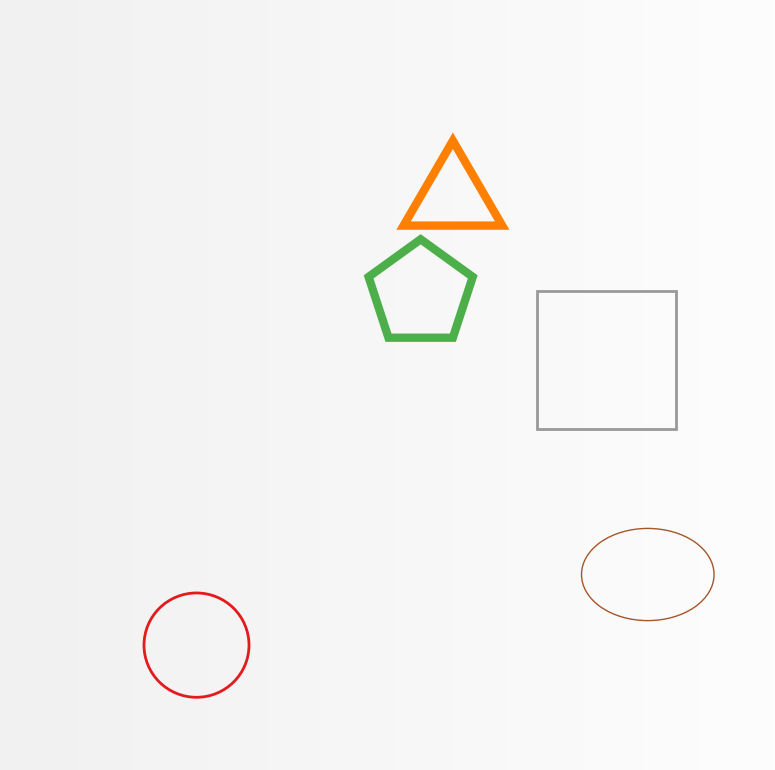[{"shape": "circle", "thickness": 1, "radius": 0.34, "center": [0.254, 0.162]}, {"shape": "pentagon", "thickness": 3, "radius": 0.35, "center": [0.543, 0.619]}, {"shape": "triangle", "thickness": 3, "radius": 0.37, "center": [0.584, 0.744]}, {"shape": "oval", "thickness": 0.5, "radius": 0.43, "center": [0.836, 0.254]}, {"shape": "square", "thickness": 1, "radius": 0.45, "center": [0.783, 0.532]}]